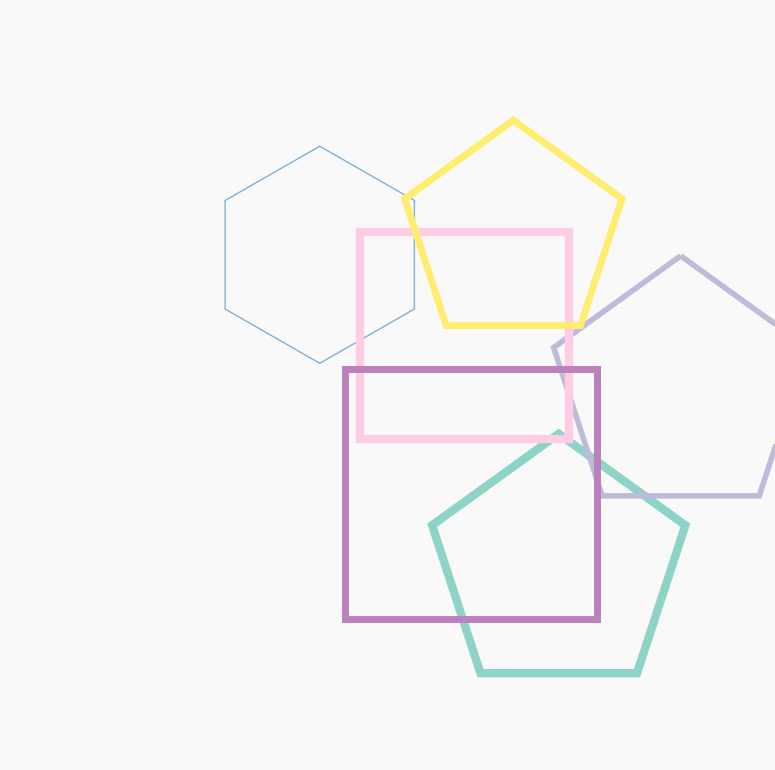[{"shape": "pentagon", "thickness": 3, "radius": 0.86, "center": [0.721, 0.265]}, {"shape": "pentagon", "thickness": 2, "radius": 0.86, "center": [0.878, 0.495]}, {"shape": "hexagon", "thickness": 0.5, "radius": 0.7, "center": [0.413, 0.669]}, {"shape": "square", "thickness": 3, "radius": 0.67, "center": [0.599, 0.564]}, {"shape": "square", "thickness": 2.5, "radius": 0.81, "center": [0.608, 0.359]}, {"shape": "pentagon", "thickness": 2.5, "radius": 0.74, "center": [0.662, 0.696]}]